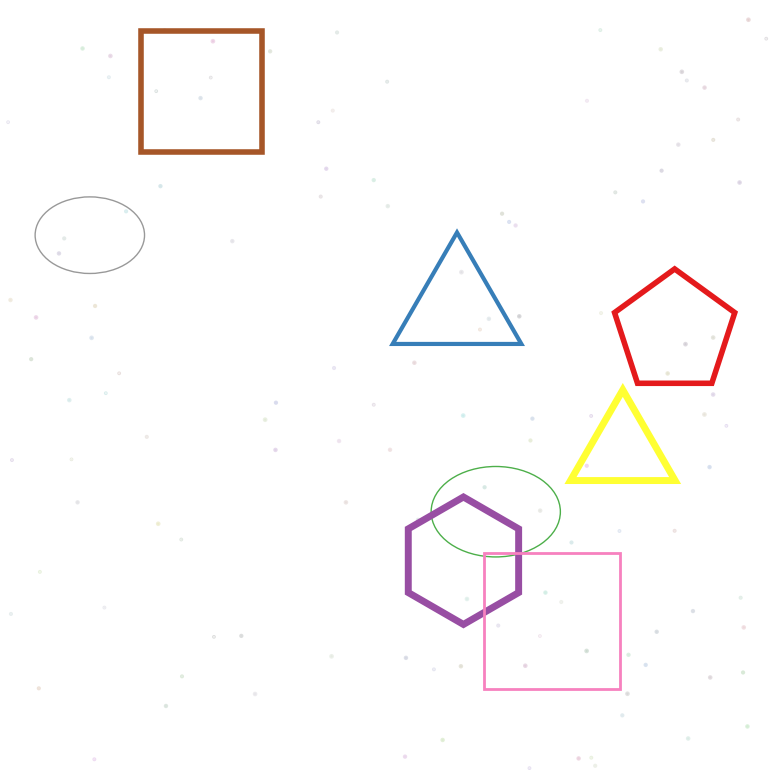[{"shape": "pentagon", "thickness": 2, "radius": 0.41, "center": [0.876, 0.569]}, {"shape": "triangle", "thickness": 1.5, "radius": 0.48, "center": [0.594, 0.602]}, {"shape": "oval", "thickness": 0.5, "radius": 0.42, "center": [0.644, 0.335]}, {"shape": "hexagon", "thickness": 2.5, "radius": 0.41, "center": [0.602, 0.272]}, {"shape": "triangle", "thickness": 2.5, "radius": 0.39, "center": [0.809, 0.415]}, {"shape": "square", "thickness": 2, "radius": 0.39, "center": [0.262, 0.881]}, {"shape": "square", "thickness": 1, "radius": 0.44, "center": [0.717, 0.193]}, {"shape": "oval", "thickness": 0.5, "radius": 0.36, "center": [0.117, 0.695]}]